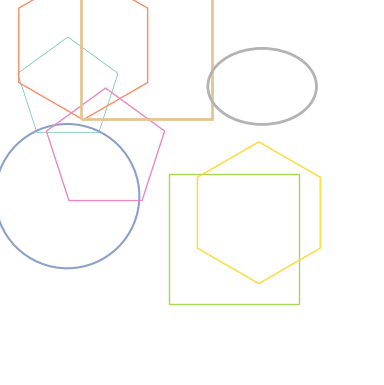[{"shape": "pentagon", "thickness": 0.5, "radius": 0.68, "center": [0.176, 0.767]}, {"shape": "hexagon", "thickness": 1, "radius": 0.97, "center": [0.216, 0.882]}, {"shape": "circle", "thickness": 1.5, "radius": 0.94, "center": [0.175, 0.491]}, {"shape": "pentagon", "thickness": 1, "radius": 0.81, "center": [0.274, 0.61]}, {"shape": "square", "thickness": 1, "radius": 0.84, "center": [0.607, 0.379]}, {"shape": "hexagon", "thickness": 1, "radius": 0.92, "center": [0.672, 0.448]}, {"shape": "square", "thickness": 2, "radius": 0.85, "center": [0.38, 0.859]}, {"shape": "oval", "thickness": 2, "radius": 0.71, "center": [0.681, 0.776]}]